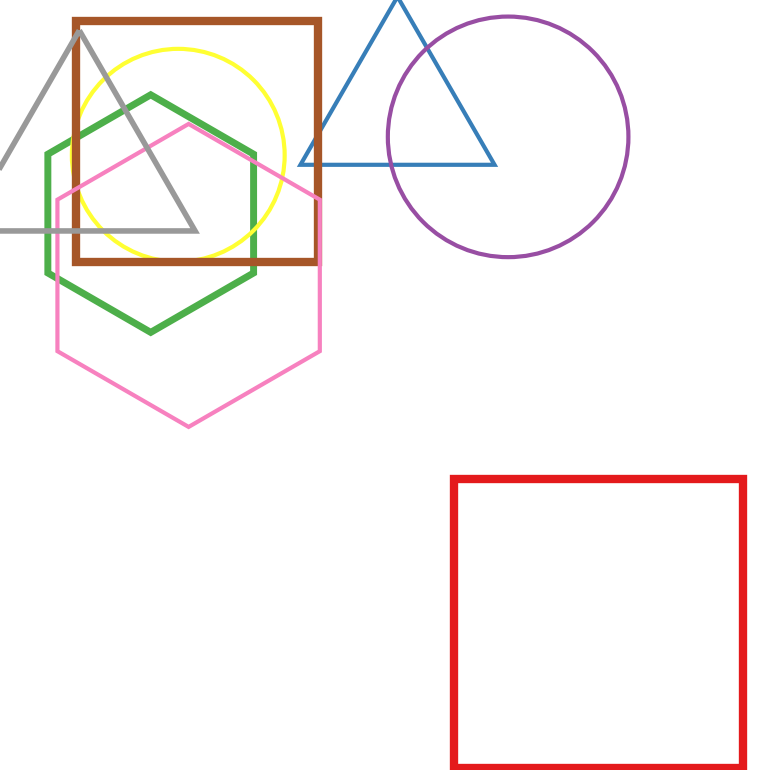[{"shape": "square", "thickness": 3, "radius": 0.94, "center": [0.778, 0.19]}, {"shape": "triangle", "thickness": 1.5, "radius": 0.73, "center": [0.516, 0.859]}, {"shape": "hexagon", "thickness": 2.5, "radius": 0.77, "center": [0.196, 0.723]}, {"shape": "circle", "thickness": 1.5, "radius": 0.78, "center": [0.66, 0.822]}, {"shape": "circle", "thickness": 1.5, "radius": 0.69, "center": [0.232, 0.798]}, {"shape": "square", "thickness": 3, "radius": 0.78, "center": [0.256, 0.816]}, {"shape": "hexagon", "thickness": 1.5, "radius": 0.98, "center": [0.245, 0.642]}, {"shape": "triangle", "thickness": 2, "radius": 0.87, "center": [0.103, 0.787]}]